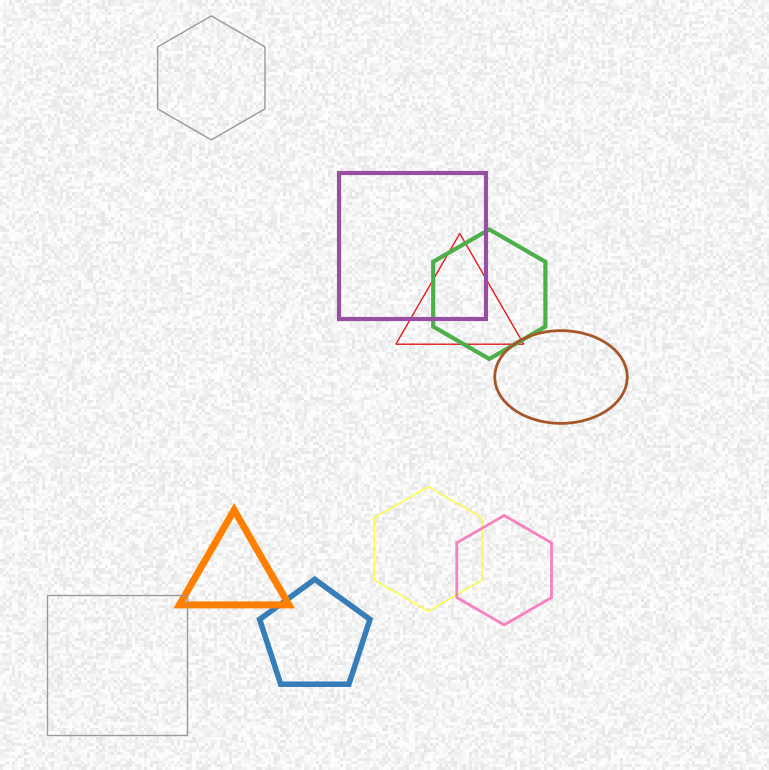[{"shape": "triangle", "thickness": 0.5, "radius": 0.48, "center": [0.597, 0.601]}, {"shape": "pentagon", "thickness": 2, "radius": 0.38, "center": [0.409, 0.172]}, {"shape": "hexagon", "thickness": 1.5, "radius": 0.42, "center": [0.635, 0.618]}, {"shape": "square", "thickness": 1.5, "radius": 0.48, "center": [0.536, 0.68]}, {"shape": "triangle", "thickness": 2.5, "radius": 0.41, "center": [0.304, 0.255]}, {"shape": "hexagon", "thickness": 0.5, "radius": 0.4, "center": [0.556, 0.287]}, {"shape": "oval", "thickness": 1, "radius": 0.43, "center": [0.729, 0.51]}, {"shape": "hexagon", "thickness": 1, "radius": 0.36, "center": [0.655, 0.259]}, {"shape": "hexagon", "thickness": 0.5, "radius": 0.4, "center": [0.274, 0.899]}, {"shape": "square", "thickness": 0.5, "radius": 0.45, "center": [0.152, 0.137]}]